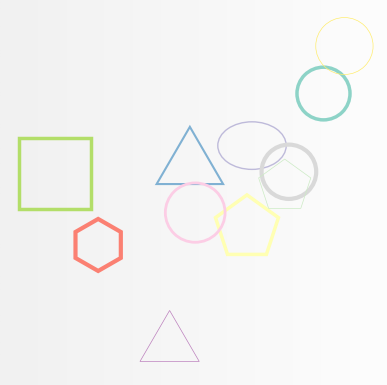[{"shape": "circle", "thickness": 2.5, "radius": 0.34, "center": [0.835, 0.757]}, {"shape": "pentagon", "thickness": 2.5, "radius": 0.43, "center": [0.637, 0.408]}, {"shape": "oval", "thickness": 1, "radius": 0.44, "center": [0.65, 0.622]}, {"shape": "hexagon", "thickness": 3, "radius": 0.34, "center": [0.253, 0.364]}, {"shape": "triangle", "thickness": 1.5, "radius": 0.5, "center": [0.49, 0.571]}, {"shape": "square", "thickness": 2.5, "radius": 0.46, "center": [0.141, 0.55]}, {"shape": "circle", "thickness": 2, "radius": 0.39, "center": [0.504, 0.448]}, {"shape": "circle", "thickness": 3, "radius": 0.35, "center": [0.746, 0.554]}, {"shape": "triangle", "thickness": 0.5, "radius": 0.44, "center": [0.438, 0.105]}, {"shape": "pentagon", "thickness": 0.5, "radius": 0.35, "center": [0.735, 0.516]}, {"shape": "circle", "thickness": 0.5, "radius": 0.37, "center": [0.889, 0.88]}]